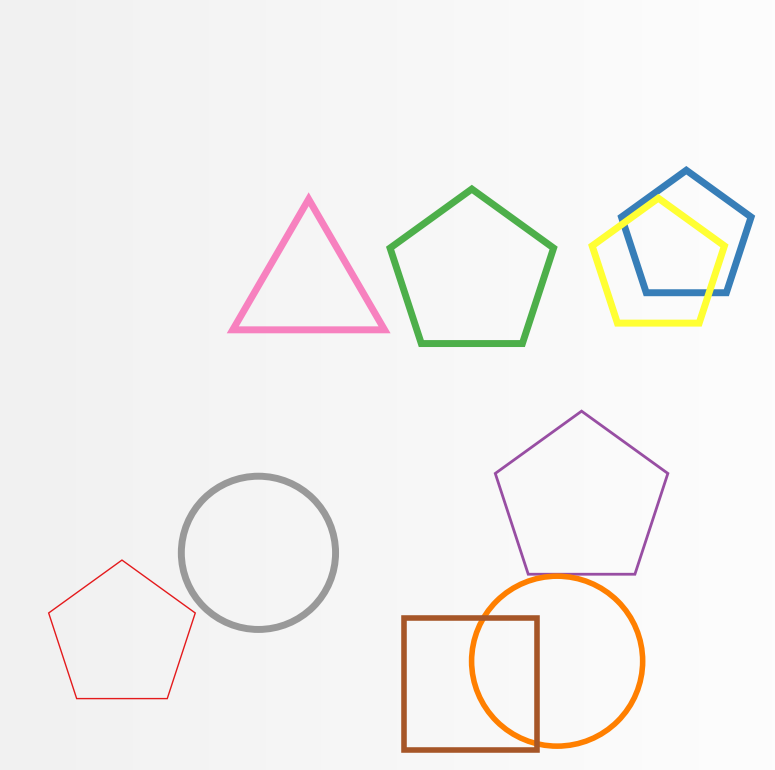[{"shape": "pentagon", "thickness": 0.5, "radius": 0.5, "center": [0.157, 0.173]}, {"shape": "pentagon", "thickness": 2.5, "radius": 0.44, "center": [0.886, 0.691]}, {"shape": "pentagon", "thickness": 2.5, "radius": 0.55, "center": [0.609, 0.644]}, {"shape": "pentagon", "thickness": 1, "radius": 0.59, "center": [0.75, 0.349]}, {"shape": "circle", "thickness": 2, "radius": 0.55, "center": [0.719, 0.141]}, {"shape": "pentagon", "thickness": 2.5, "radius": 0.45, "center": [0.849, 0.653]}, {"shape": "square", "thickness": 2, "radius": 0.43, "center": [0.607, 0.112]}, {"shape": "triangle", "thickness": 2.5, "radius": 0.57, "center": [0.398, 0.628]}, {"shape": "circle", "thickness": 2.5, "radius": 0.5, "center": [0.333, 0.282]}]